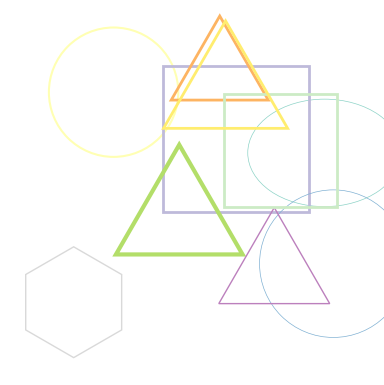[{"shape": "oval", "thickness": 0.5, "radius": 1.0, "center": [0.843, 0.603]}, {"shape": "circle", "thickness": 1.5, "radius": 0.84, "center": [0.295, 0.761]}, {"shape": "square", "thickness": 2, "radius": 0.95, "center": [0.612, 0.638]}, {"shape": "circle", "thickness": 0.5, "radius": 0.96, "center": [0.866, 0.315]}, {"shape": "triangle", "thickness": 2, "radius": 0.73, "center": [0.571, 0.813]}, {"shape": "triangle", "thickness": 3, "radius": 0.95, "center": [0.466, 0.434]}, {"shape": "hexagon", "thickness": 1, "radius": 0.72, "center": [0.191, 0.215]}, {"shape": "triangle", "thickness": 1, "radius": 0.83, "center": [0.712, 0.295]}, {"shape": "square", "thickness": 2, "radius": 0.73, "center": [0.729, 0.609]}, {"shape": "triangle", "thickness": 2, "radius": 0.93, "center": [0.586, 0.76]}]